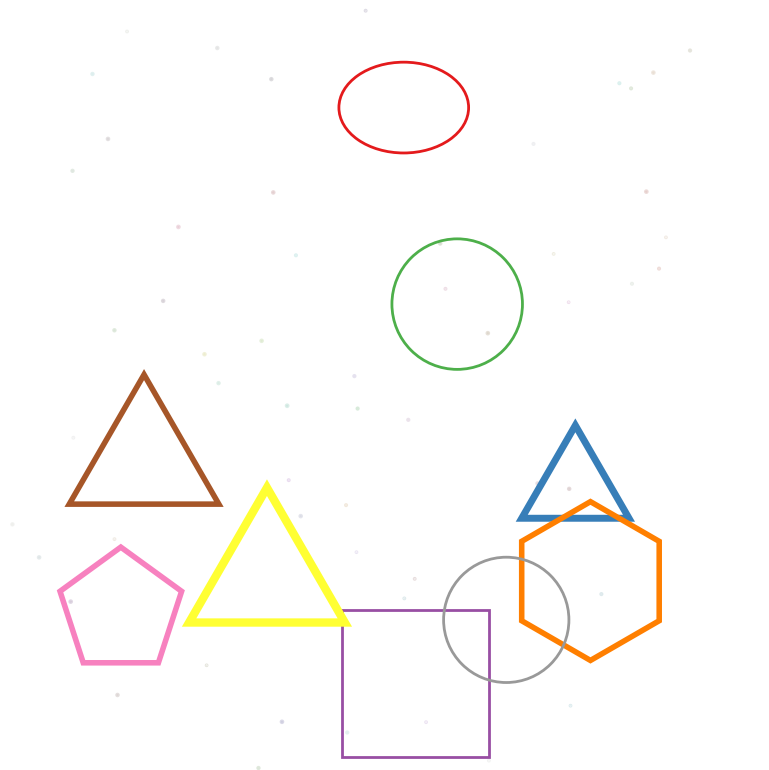[{"shape": "oval", "thickness": 1, "radius": 0.42, "center": [0.524, 0.86]}, {"shape": "triangle", "thickness": 2.5, "radius": 0.4, "center": [0.747, 0.367]}, {"shape": "circle", "thickness": 1, "radius": 0.42, "center": [0.594, 0.605]}, {"shape": "square", "thickness": 1, "radius": 0.47, "center": [0.539, 0.112]}, {"shape": "hexagon", "thickness": 2, "radius": 0.52, "center": [0.767, 0.245]}, {"shape": "triangle", "thickness": 3, "radius": 0.58, "center": [0.347, 0.25]}, {"shape": "triangle", "thickness": 2, "radius": 0.56, "center": [0.187, 0.401]}, {"shape": "pentagon", "thickness": 2, "radius": 0.42, "center": [0.157, 0.206]}, {"shape": "circle", "thickness": 1, "radius": 0.41, "center": [0.657, 0.195]}]